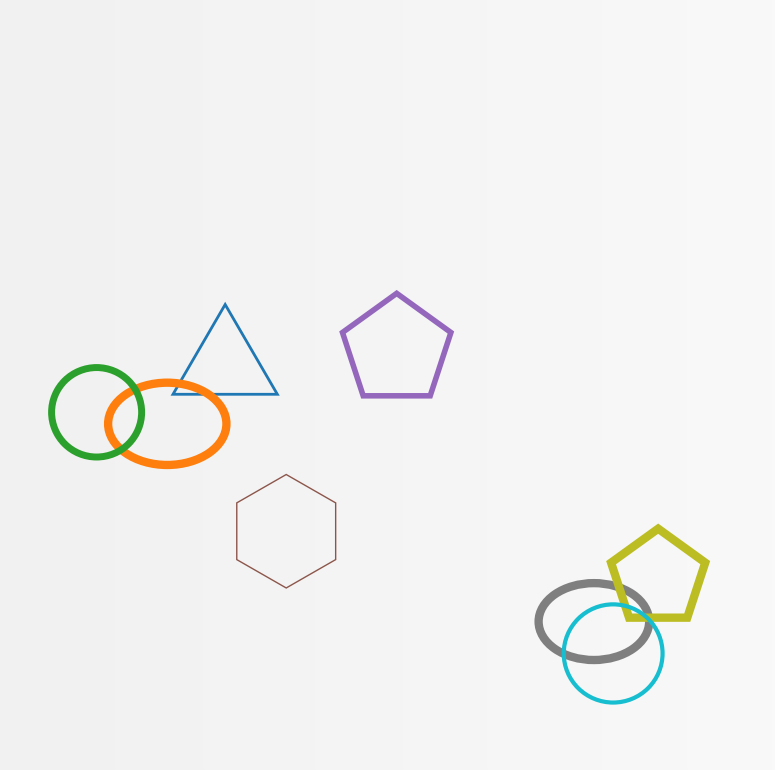[{"shape": "triangle", "thickness": 1, "radius": 0.39, "center": [0.291, 0.527]}, {"shape": "oval", "thickness": 3, "radius": 0.38, "center": [0.216, 0.45]}, {"shape": "circle", "thickness": 2.5, "radius": 0.29, "center": [0.125, 0.465]}, {"shape": "pentagon", "thickness": 2, "radius": 0.37, "center": [0.512, 0.545]}, {"shape": "hexagon", "thickness": 0.5, "radius": 0.37, "center": [0.369, 0.31]}, {"shape": "oval", "thickness": 3, "radius": 0.36, "center": [0.766, 0.193]}, {"shape": "pentagon", "thickness": 3, "radius": 0.32, "center": [0.849, 0.25]}, {"shape": "circle", "thickness": 1.5, "radius": 0.32, "center": [0.791, 0.151]}]